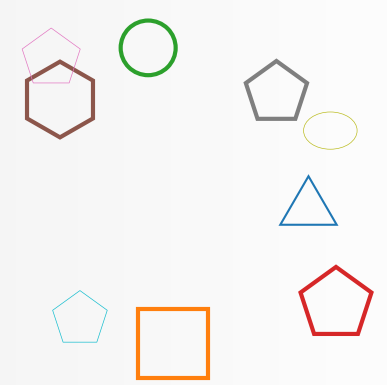[{"shape": "triangle", "thickness": 1.5, "radius": 0.42, "center": [0.796, 0.458]}, {"shape": "square", "thickness": 3, "radius": 0.45, "center": [0.447, 0.108]}, {"shape": "circle", "thickness": 3, "radius": 0.35, "center": [0.382, 0.876]}, {"shape": "pentagon", "thickness": 3, "radius": 0.48, "center": [0.867, 0.21]}, {"shape": "hexagon", "thickness": 3, "radius": 0.49, "center": [0.155, 0.742]}, {"shape": "pentagon", "thickness": 0.5, "radius": 0.39, "center": [0.132, 0.848]}, {"shape": "pentagon", "thickness": 3, "radius": 0.42, "center": [0.713, 0.759]}, {"shape": "oval", "thickness": 0.5, "radius": 0.35, "center": [0.852, 0.661]}, {"shape": "pentagon", "thickness": 0.5, "radius": 0.37, "center": [0.206, 0.171]}]